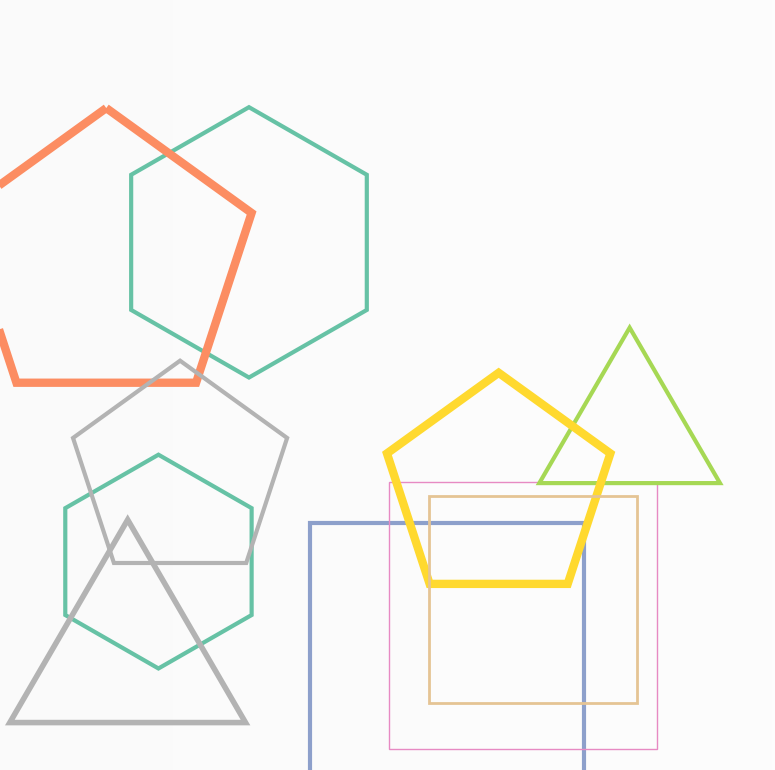[{"shape": "hexagon", "thickness": 1.5, "radius": 0.88, "center": [0.321, 0.685]}, {"shape": "hexagon", "thickness": 1.5, "radius": 0.69, "center": [0.204, 0.271]}, {"shape": "pentagon", "thickness": 3, "radius": 0.99, "center": [0.137, 0.662]}, {"shape": "square", "thickness": 1.5, "radius": 0.88, "center": [0.577, 0.144]}, {"shape": "square", "thickness": 0.5, "radius": 0.87, "center": [0.675, 0.201]}, {"shape": "triangle", "thickness": 1.5, "radius": 0.67, "center": [0.812, 0.44]}, {"shape": "pentagon", "thickness": 3, "radius": 0.76, "center": [0.643, 0.364]}, {"shape": "square", "thickness": 1, "radius": 0.67, "center": [0.687, 0.221]}, {"shape": "pentagon", "thickness": 1.5, "radius": 0.73, "center": [0.232, 0.386]}, {"shape": "triangle", "thickness": 2, "radius": 0.88, "center": [0.165, 0.149]}]